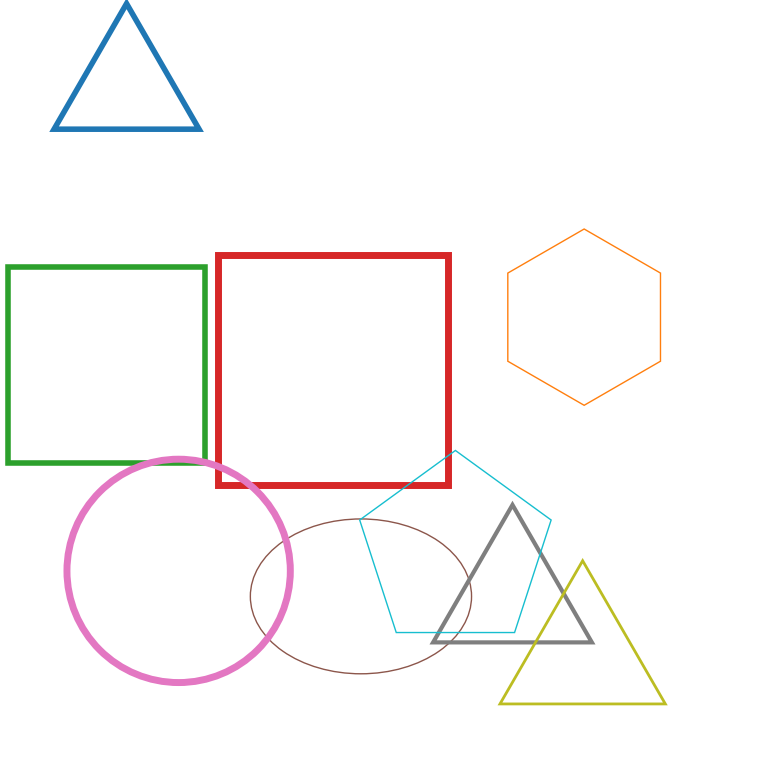[{"shape": "triangle", "thickness": 2, "radius": 0.54, "center": [0.164, 0.887]}, {"shape": "hexagon", "thickness": 0.5, "radius": 0.57, "center": [0.759, 0.588]}, {"shape": "square", "thickness": 2, "radius": 0.64, "center": [0.138, 0.526]}, {"shape": "square", "thickness": 2.5, "radius": 0.75, "center": [0.432, 0.519]}, {"shape": "oval", "thickness": 0.5, "radius": 0.72, "center": [0.469, 0.225]}, {"shape": "circle", "thickness": 2.5, "radius": 0.73, "center": [0.232, 0.259]}, {"shape": "triangle", "thickness": 1.5, "radius": 0.6, "center": [0.666, 0.225]}, {"shape": "triangle", "thickness": 1, "radius": 0.62, "center": [0.757, 0.148]}, {"shape": "pentagon", "thickness": 0.5, "radius": 0.65, "center": [0.591, 0.284]}]